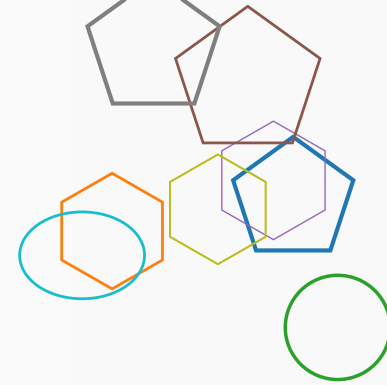[{"shape": "pentagon", "thickness": 3, "radius": 0.82, "center": [0.757, 0.481]}, {"shape": "hexagon", "thickness": 2, "radius": 0.75, "center": [0.289, 0.4]}, {"shape": "circle", "thickness": 2.5, "radius": 0.68, "center": [0.872, 0.15]}, {"shape": "hexagon", "thickness": 1, "radius": 0.77, "center": [0.706, 0.531]}, {"shape": "pentagon", "thickness": 2, "radius": 0.98, "center": [0.639, 0.787]}, {"shape": "pentagon", "thickness": 3, "radius": 0.9, "center": [0.396, 0.876]}, {"shape": "hexagon", "thickness": 1.5, "radius": 0.71, "center": [0.562, 0.456]}, {"shape": "oval", "thickness": 2, "radius": 0.81, "center": [0.212, 0.337]}]